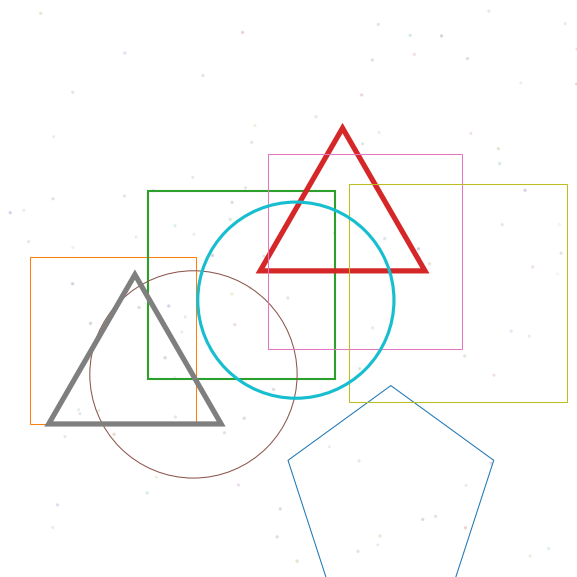[{"shape": "pentagon", "thickness": 0.5, "radius": 0.94, "center": [0.677, 0.144]}, {"shape": "square", "thickness": 0.5, "radius": 0.72, "center": [0.196, 0.409]}, {"shape": "square", "thickness": 1, "radius": 0.81, "center": [0.418, 0.505]}, {"shape": "triangle", "thickness": 2.5, "radius": 0.82, "center": [0.593, 0.613]}, {"shape": "circle", "thickness": 0.5, "radius": 0.9, "center": [0.335, 0.351]}, {"shape": "square", "thickness": 0.5, "radius": 0.84, "center": [0.632, 0.563]}, {"shape": "triangle", "thickness": 2.5, "radius": 0.86, "center": [0.234, 0.351]}, {"shape": "square", "thickness": 0.5, "radius": 0.94, "center": [0.793, 0.492]}, {"shape": "circle", "thickness": 1.5, "radius": 0.85, "center": [0.512, 0.479]}]